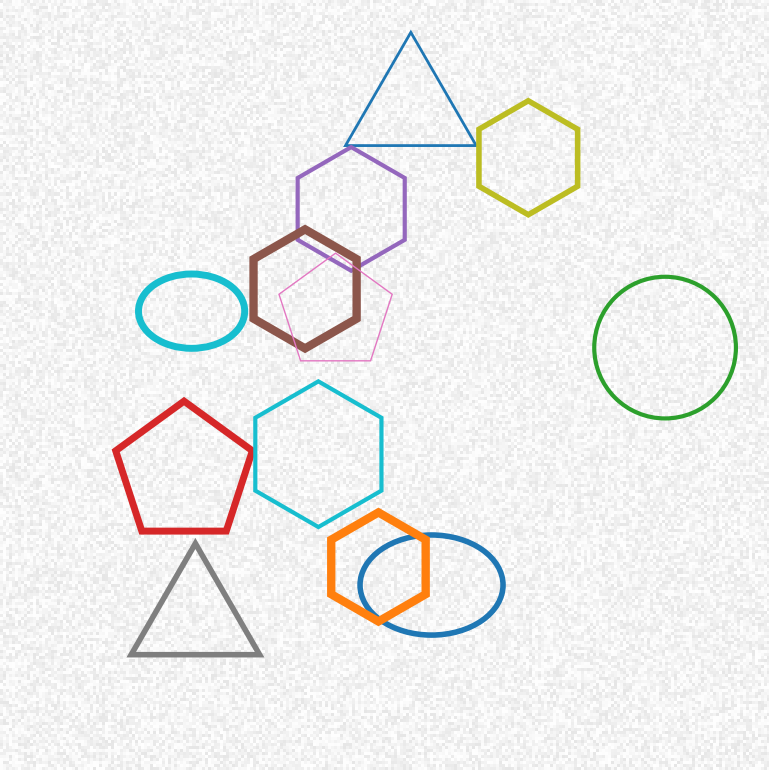[{"shape": "oval", "thickness": 2, "radius": 0.46, "center": [0.56, 0.24]}, {"shape": "triangle", "thickness": 1, "radius": 0.49, "center": [0.534, 0.86]}, {"shape": "hexagon", "thickness": 3, "radius": 0.35, "center": [0.492, 0.264]}, {"shape": "circle", "thickness": 1.5, "radius": 0.46, "center": [0.864, 0.549]}, {"shape": "pentagon", "thickness": 2.5, "radius": 0.47, "center": [0.239, 0.386]}, {"shape": "hexagon", "thickness": 1.5, "radius": 0.4, "center": [0.456, 0.729]}, {"shape": "hexagon", "thickness": 3, "radius": 0.39, "center": [0.396, 0.625]}, {"shape": "pentagon", "thickness": 0.5, "radius": 0.39, "center": [0.436, 0.594]}, {"shape": "triangle", "thickness": 2, "radius": 0.48, "center": [0.254, 0.198]}, {"shape": "hexagon", "thickness": 2, "radius": 0.37, "center": [0.686, 0.795]}, {"shape": "hexagon", "thickness": 1.5, "radius": 0.47, "center": [0.413, 0.41]}, {"shape": "oval", "thickness": 2.5, "radius": 0.34, "center": [0.249, 0.596]}]